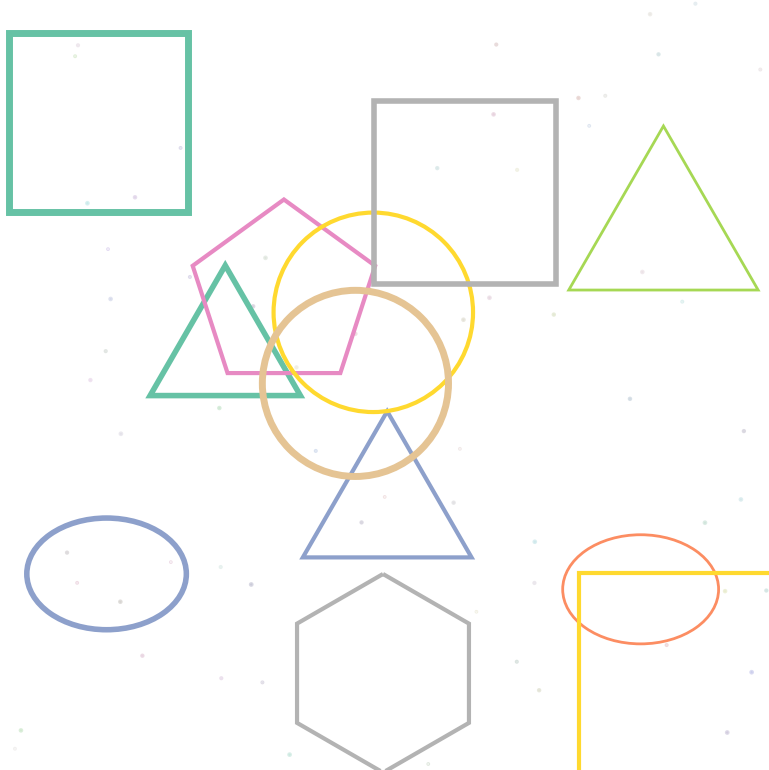[{"shape": "triangle", "thickness": 2, "radius": 0.56, "center": [0.293, 0.543]}, {"shape": "square", "thickness": 2.5, "radius": 0.58, "center": [0.128, 0.841]}, {"shape": "oval", "thickness": 1, "radius": 0.51, "center": [0.832, 0.235]}, {"shape": "oval", "thickness": 2, "radius": 0.52, "center": [0.138, 0.255]}, {"shape": "triangle", "thickness": 1.5, "radius": 0.63, "center": [0.503, 0.339]}, {"shape": "pentagon", "thickness": 1.5, "radius": 0.62, "center": [0.369, 0.616]}, {"shape": "triangle", "thickness": 1, "radius": 0.71, "center": [0.862, 0.694]}, {"shape": "circle", "thickness": 1.5, "radius": 0.65, "center": [0.485, 0.594]}, {"shape": "square", "thickness": 1.5, "radius": 0.7, "center": [0.891, 0.117]}, {"shape": "circle", "thickness": 2.5, "radius": 0.6, "center": [0.462, 0.502]}, {"shape": "hexagon", "thickness": 1.5, "radius": 0.64, "center": [0.497, 0.126]}, {"shape": "square", "thickness": 2, "radius": 0.59, "center": [0.604, 0.75]}]